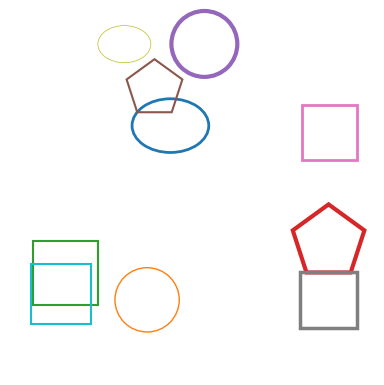[{"shape": "oval", "thickness": 2, "radius": 0.5, "center": [0.443, 0.674]}, {"shape": "circle", "thickness": 1, "radius": 0.42, "center": [0.382, 0.221]}, {"shape": "square", "thickness": 1.5, "radius": 0.42, "center": [0.17, 0.291]}, {"shape": "pentagon", "thickness": 3, "radius": 0.49, "center": [0.853, 0.371]}, {"shape": "circle", "thickness": 3, "radius": 0.43, "center": [0.531, 0.886]}, {"shape": "pentagon", "thickness": 1.5, "radius": 0.38, "center": [0.401, 0.77]}, {"shape": "square", "thickness": 2, "radius": 0.36, "center": [0.856, 0.656]}, {"shape": "square", "thickness": 2.5, "radius": 0.37, "center": [0.853, 0.222]}, {"shape": "oval", "thickness": 0.5, "radius": 0.34, "center": [0.323, 0.885]}, {"shape": "square", "thickness": 1.5, "radius": 0.39, "center": [0.157, 0.237]}]